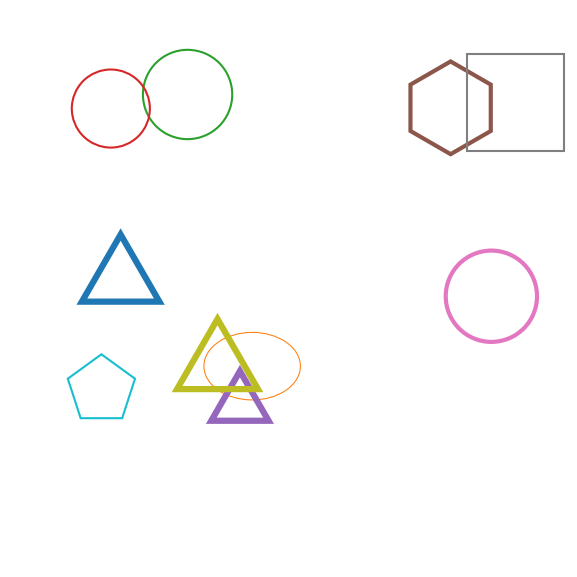[{"shape": "triangle", "thickness": 3, "radius": 0.39, "center": [0.209, 0.516]}, {"shape": "oval", "thickness": 0.5, "radius": 0.42, "center": [0.437, 0.365]}, {"shape": "circle", "thickness": 1, "radius": 0.39, "center": [0.325, 0.836]}, {"shape": "circle", "thickness": 1, "radius": 0.34, "center": [0.192, 0.811]}, {"shape": "triangle", "thickness": 3, "radius": 0.29, "center": [0.415, 0.299]}, {"shape": "hexagon", "thickness": 2, "radius": 0.4, "center": [0.78, 0.812]}, {"shape": "circle", "thickness": 2, "radius": 0.4, "center": [0.851, 0.486]}, {"shape": "square", "thickness": 1, "radius": 0.42, "center": [0.892, 0.821]}, {"shape": "triangle", "thickness": 3, "radius": 0.4, "center": [0.377, 0.366]}, {"shape": "pentagon", "thickness": 1, "radius": 0.31, "center": [0.176, 0.324]}]